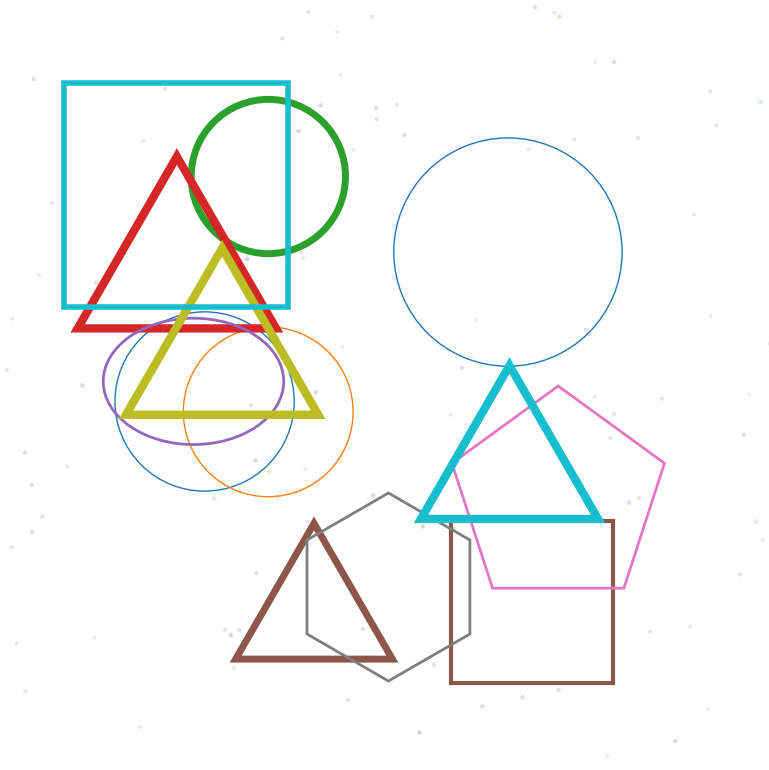[{"shape": "circle", "thickness": 0.5, "radius": 0.58, "center": [0.266, 0.479]}, {"shape": "circle", "thickness": 0.5, "radius": 0.74, "center": [0.66, 0.673]}, {"shape": "circle", "thickness": 0.5, "radius": 0.55, "center": [0.348, 0.465]}, {"shape": "circle", "thickness": 2.5, "radius": 0.5, "center": [0.348, 0.771]}, {"shape": "triangle", "thickness": 3, "radius": 0.74, "center": [0.23, 0.648]}, {"shape": "oval", "thickness": 1, "radius": 0.59, "center": [0.251, 0.505]}, {"shape": "square", "thickness": 1.5, "radius": 0.53, "center": [0.691, 0.218]}, {"shape": "triangle", "thickness": 2.5, "radius": 0.59, "center": [0.408, 0.203]}, {"shape": "pentagon", "thickness": 1, "radius": 0.73, "center": [0.725, 0.354]}, {"shape": "hexagon", "thickness": 1, "radius": 0.61, "center": [0.504, 0.238]}, {"shape": "triangle", "thickness": 3, "radius": 0.72, "center": [0.288, 0.533]}, {"shape": "triangle", "thickness": 3, "radius": 0.66, "center": [0.662, 0.392]}, {"shape": "square", "thickness": 2, "radius": 0.73, "center": [0.229, 0.747]}]